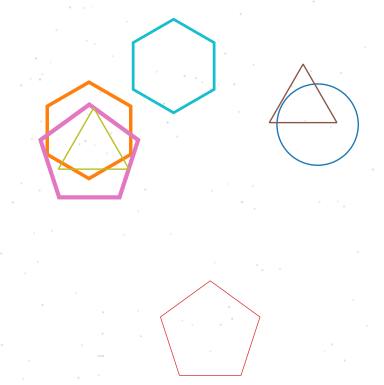[{"shape": "circle", "thickness": 1, "radius": 0.53, "center": [0.825, 0.676]}, {"shape": "hexagon", "thickness": 2.5, "radius": 0.63, "center": [0.231, 0.661]}, {"shape": "pentagon", "thickness": 0.5, "radius": 0.68, "center": [0.546, 0.135]}, {"shape": "triangle", "thickness": 1, "radius": 0.51, "center": [0.787, 0.732]}, {"shape": "pentagon", "thickness": 3, "radius": 0.67, "center": [0.232, 0.595]}, {"shape": "triangle", "thickness": 1, "radius": 0.53, "center": [0.243, 0.614]}, {"shape": "hexagon", "thickness": 2, "radius": 0.61, "center": [0.451, 0.829]}]